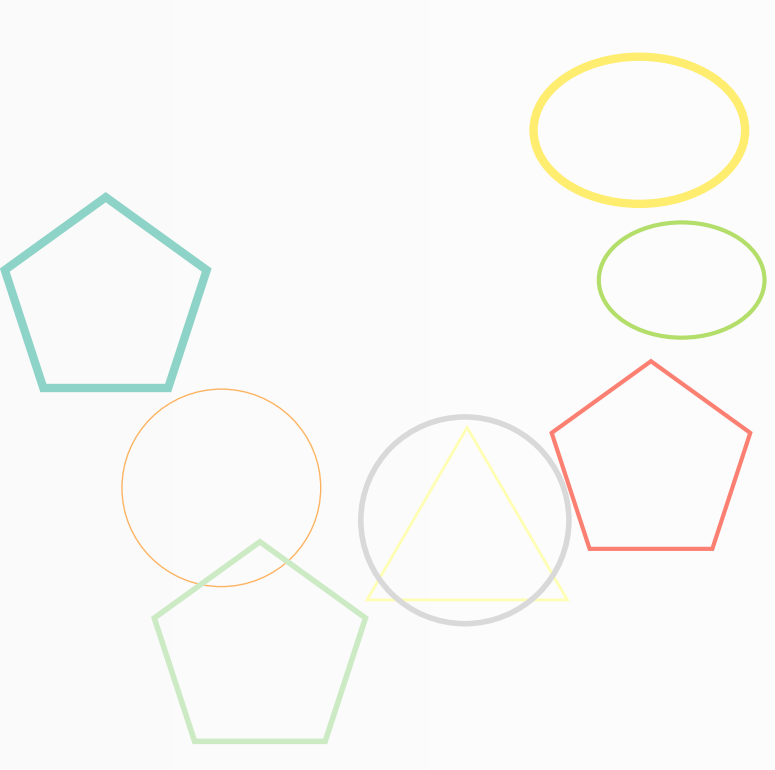[{"shape": "pentagon", "thickness": 3, "radius": 0.68, "center": [0.136, 0.607]}, {"shape": "triangle", "thickness": 1, "radius": 0.75, "center": [0.603, 0.296]}, {"shape": "pentagon", "thickness": 1.5, "radius": 0.67, "center": [0.84, 0.396]}, {"shape": "circle", "thickness": 0.5, "radius": 0.64, "center": [0.286, 0.366]}, {"shape": "oval", "thickness": 1.5, "radius": 0.53, "center": [0.88, 0.636]}, {"shape": "circle", "thickness": 2, "radius": 0.67, "center": [0.6, 0.324]}, {"shape": "pentagon", "thickness": 2, "radius": 0.72, "center": [0.335, 0.153]}, {"shape": "oval", "thickness": 3, "radius": 0.68, "center": [0.825, 0.831]}]